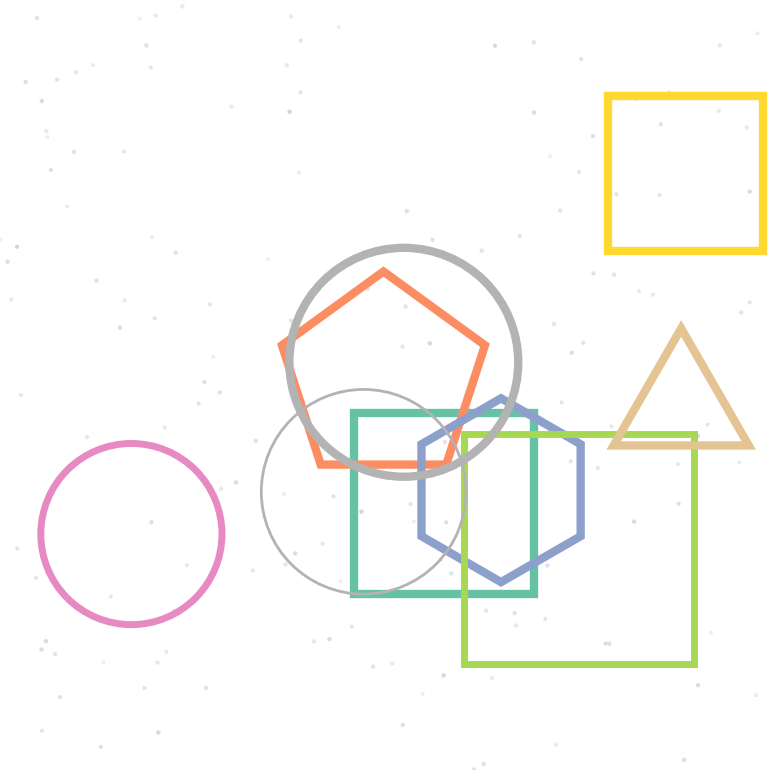[{"shape": "square", "thickness": 3, "radius": 0.59, "center": [0.577, 0.346]}, {"shape": "pentagon", "thickness": 3, "radius": 0.69, "center": [0.498, 0.509]}, {"shape": "hexagon", "thickness": 3, "radius": 0.6, "center": [0.651, 0.363]}, {"shape": "circle", "thickness": 2.5, "radius": 0.59, "center": [0.171, 0.306]}, {"shape": "square", "thickness": 2.5, "radius": 0.75, "center": [0.752, 0.287]}, {"shape": "square", "thickness": 3, "radius": 0.5, "center": [0.89, 0.774]}, {"shape": "triangle", "thickness": 3, "radius": 0.51, "center": [0.885, 0.472]}, {"shape": "circle", "thickness": 3, "radius": 0.74, "center": [0.524, 0.53]}, {"shape": "circle", "thickness": 1, "radius": 0.66, "center": [0.472, 0.361]}]